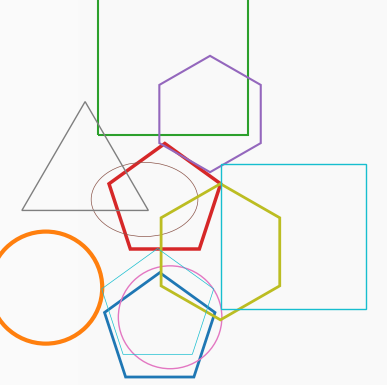[{"shape": "pentagon", "thickness": 2, "radius": 0.75, "center": [0.412, 0.142]}, {"shape": "circle", "thickness": 3, "radius": 0.73, "center": [0.118, 0.253]}, {"shape": "square", "thickness": 1.5, "radius": 0.97, "center": [0.447, 0.843]}, {"shape": "pentagon", "thickness": 2.5, "radius": 0.76, "center": [0.425, 0.476]}, {"shape": "hexagon", "thickness": 1.5, "radius": 0.76, "center": [0.542, 0.704]}, {"shape": "oval", "thickness": 0.5, "radius": 0.69, "center": [0.373, 0.482]}, {"shape": "circle", "thickness": 1, "radius": 0.67, "center": [0.439, 0.176]}, {"shape": "triangle", "thickness": 1, "radius": 0.94, "center": [0.22, 0.548]}, {"shape": "hexagon", "thickness": 2, "radius": 0.88, "center": [0.569, 0.346]}, {"shape": "square", "thickness": 1, "radius": 0.94, "center": [0.757, 0.386]}, {"shape": "pentagon", "thickness": 0.5, "radius": 0.76, "center": [0.407, 0.203]}]